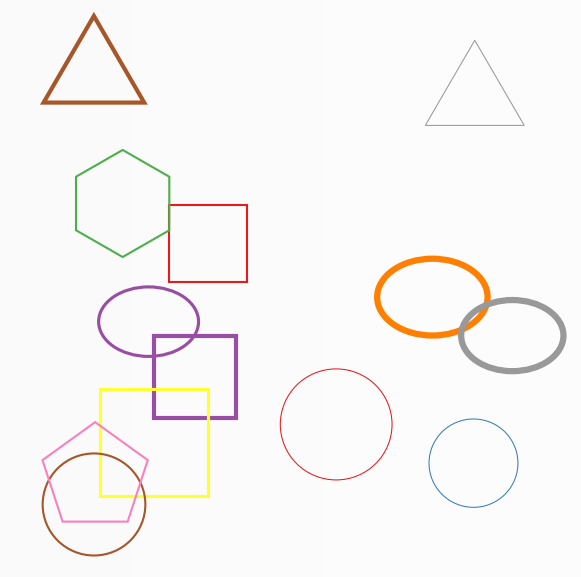[{"shape": "circle", "thickness": 0.5, "radius": 0.48, "center": [0.578, 0.264]}, {"shape": "square", "thickness": 1, "radius": 0.34, "center": [0.357, 0.577]}, {"shape": "circle", "thickness": 0.5, "radius": 0.38, "center": [0.815, 0.197]}, {"shape": "hexagon", "thickness": 1, "radius": 0.46, "center": [0.211, 0.647]}, {"shape": "oval", "thickness": 1.5, "radius": 0.43, "center": [0.256, 0.442]}, {"shape": "square", "thickness": 2, "radius": 0.36, "center": [0.336, 0.346]}, {"shape": "oval", "thickness": 3, "radius": 0.48, "center": [0.744, 0.485]}, {"shape": "square", "thickness": 1.5, "radius": 0.46, "center": [0.265, 0.233]}, {"shape": "circle", "thickness": 1, "radius": 0.44, "center": [0.162, 0.126]}, {"shape": "triangle", "thickness": 2, "radius": 0.5, "center": [0.162, 0.871]}, {"shape": "pentagon", "thickness": 1, "radius": 0.48, "center": [0.164, 0.173]}, {"shape": "oval", "thickness": 3, "radius": 0.44, "center": [0.881, 0.418]}, {"shape": "triangle", "thickness": 0.5, "radius": 0.49, "center": [0.817, 0.831]}]